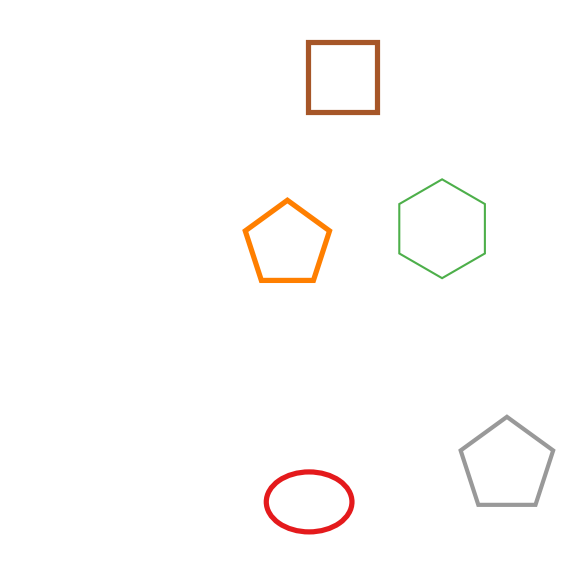[{"shape": "oval", "thickness": 2.5, "radius": 0.37, "center": [0.535, 0.13]}, {"shape": "hexagon", "thickness": 1, "radius": 0.43, "center": [0.766, 0.603]}, {"shape": "pentagon", "thickness": 2.5, "radius": 0.38, "center": [0.498, 0.576]}, {"shape": "square", "thickness": 2.5, "radius": 0.3, "center": [0.593, 0.866]}, {"shape": "pentagon", "thickness": 2, "radius": 0.42, "center": [0.878, 0.193]}]